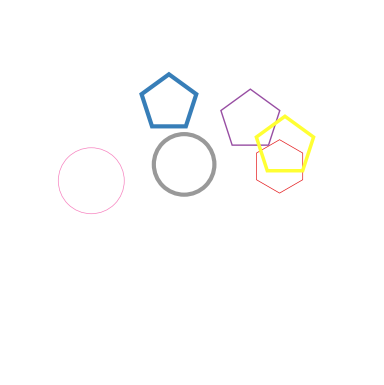[{"shape": "hexagon", "thickness": 0.5, "radius": 0.35, "center": [0.726, 0.568]}, {"shape": "pentagon", "thickness": 3, "radius": 0.37, "center": [0.439, 0.732]}, {"shape": "pentagon", "thickness": 1, "radius": 0.4, "center": [0.65, 0.688]}, {"shape": "pentagon", "thickness": 2.5, "radius": 0.39, "center": [0.74, 0.62]}, {"shape": "circle", "thickness": 0.5, "radius": 0.43, "center": [0.237, 0.531]}, {"shape": "circle", "thickness": 3, "radius": 0.39, "center": [0.478, 0.573]}]